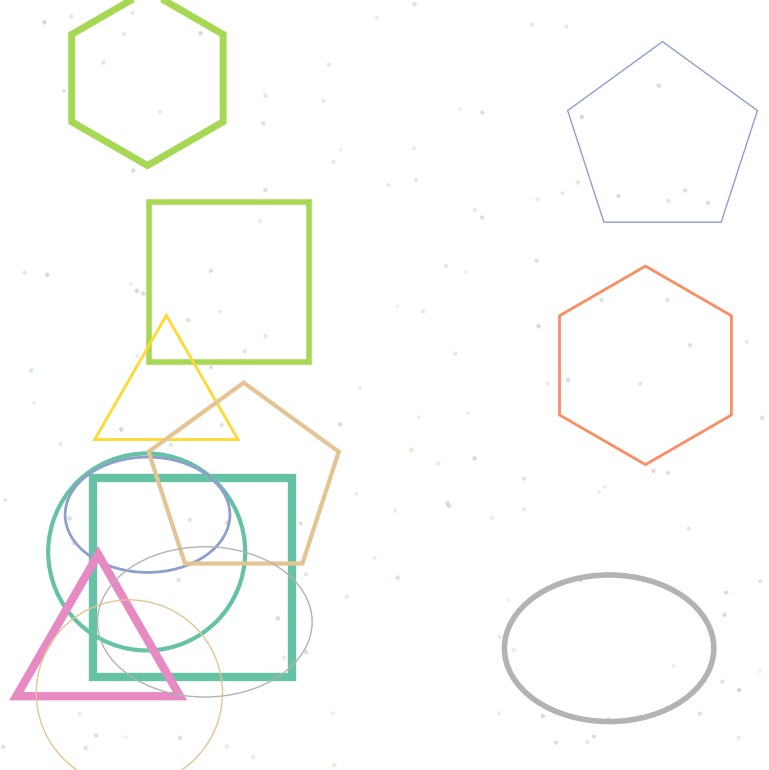[{"shape": "square", "thickness": 3, "radius": 0.65, "center": [0.25, 0.25]}, {"shape": "circle", "thickness": 1.5, "radius": 0.64, "center": [0.191, 0.283]}, {"shape": "hexagon", "thickness": 1, "radius": 0.64, "center": [0.838, 0.526]}, {"shape": "pentagon", "thickness": 0.5, "radius": 0.65, "center": [0.86, 0.816]}, {"shape": "oval", "thickness": 1, "radius": 0.54, "center": [0.192, 0.331]}, {"shape": "triangle", "thickness": 3, "radius": 0.61, "center": [0.128, 0.157]}, {"shape": "hexagon", "thickness": 2.5, "radius": 0.57, "center": [0.191, 0.899]}, {"shape": "square", "thickness": 2, "radius": 0.52, "center": [0.297, 0.634]}, {"shape": "triangle", "thickness": 1, "radius": 0.54, "center": [0.216, 0.483]}, {"shape": "pentagon", "thickness": 1.5, "radius": 0.65, "center": [0.316, 0.373]}, {"shape": "circle", "thickness": 0.5, "radius": 0.6, "center": [0.168, 0.1]}, {"shape": "oval", "thickness": 0.5, "radius": 0.7, "center": [0.266, 0.192]}, {"shape": "oval", "thickness": 2, "radius": 0.68, "center": [0.791, 0.158]}]